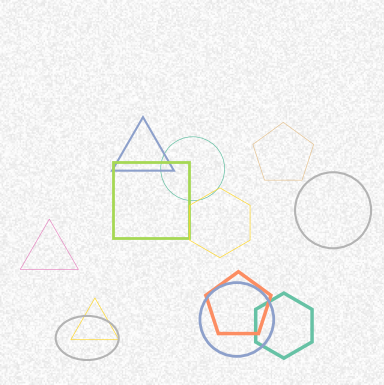[{"shape": "circle", "thickness": 0.5, "radius": 0.42, "center": [0.5, 0.562]}, {"shape": "hexagon", "thickness": 2.5, "radius": 0.42, "center": [0.737, 0.154]}, {"shape": "pentagon", "thickness": 2.5, "radius": 0.44, "center": [0.619, 0.205]}, {"shape": "circle", "thickness": 2, "radius": 0.48, "center": [0.615, 0.17]}, {"shape": "triangle", "thickness": 1.5, "radius": 0.46, "center": [0.371, 0.603]}, {"shape": "triangle", "thickness": 0.5, "radius": 0.44, "center": [0.128, 0.344]}, {"shape": "square", "thickness": 2, "radius": 0.49, "center": [0.393, 0.481]}, {"shape": "hexagon", "thickness": 0.5, "radius": 0.45, "center": [0.571, 0.421]}, {"shape": "triangle", "thickness": 0.5, "radius": 0.36, "center": [0.246, 0.154]}, {"shape": "pentagon", "thickness": 0.5, "radius": 0.42, "center": [0.736, 0.599]}, {"shape": "circle", "thickness": 1.5, "radius": 0.49, "center": [0.865, 0.454]}, {"shape": "oval", "thickness": 1.5, "radius": 0.41, "center": [0.226, 0.122]}]